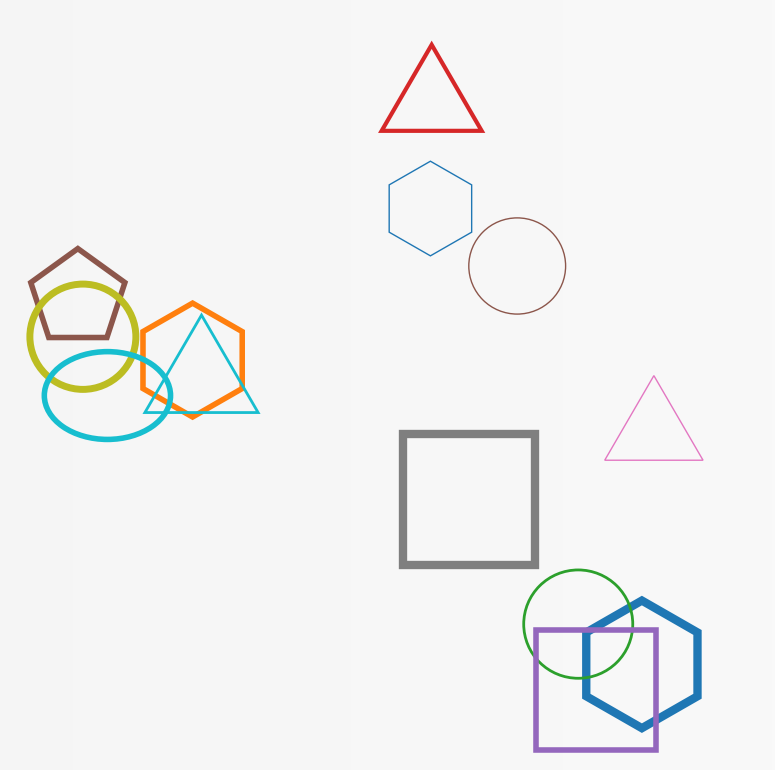[{"shape": "hexagon", "thickness": 0.5, "radius": 0.31, "center": [0.555, 0.729]}, {"shape": "hexagon", "thickness": 3, "radius": 0.41, "center": [0.828, 0.137]}, {"shape": "hexagon", "thickness": 2, "radius": 0.37, "center": [0.249, 0.532]}, {"shape": "circle", "thickness": 1, "radius": 0.35, "center": [0.746, 0.189]}, {"shape": "triangle", "thickness": 1.5, "radius": 0.37, "center": [0.557, 0.867]}, {"shape": "square", "thickness": 2, "radius": 0.39, "center": [0.769, 0.104]}, {"shape": "pentagon", "thickness": 2, "radius": 0.32, "center": [0.1, 0.613]}, {"shape": "circle", "thickness": 0.5, "radius": 0.31, "center": [0.667, 0.655]}, {"shape": "triangle", "thickness": 0.5, "radius": 0.37, "center": [0.844, 0.439]}, {"shape": "square", "thickness": 3, "radius": 0.43, "center": [0.605, 0.352]}, {"shape": "circle", "thickness": 2.5, "radius": 0.34, "center": [0.107, 0.563]}, {"shape": "triangle", "thickness": 1, "radius": 0.42, "center": [0.26, 0.506]}, {"shape": "oval", "thickness": 2, "radius": 0.41, "center": [0.139, 0.486]}]